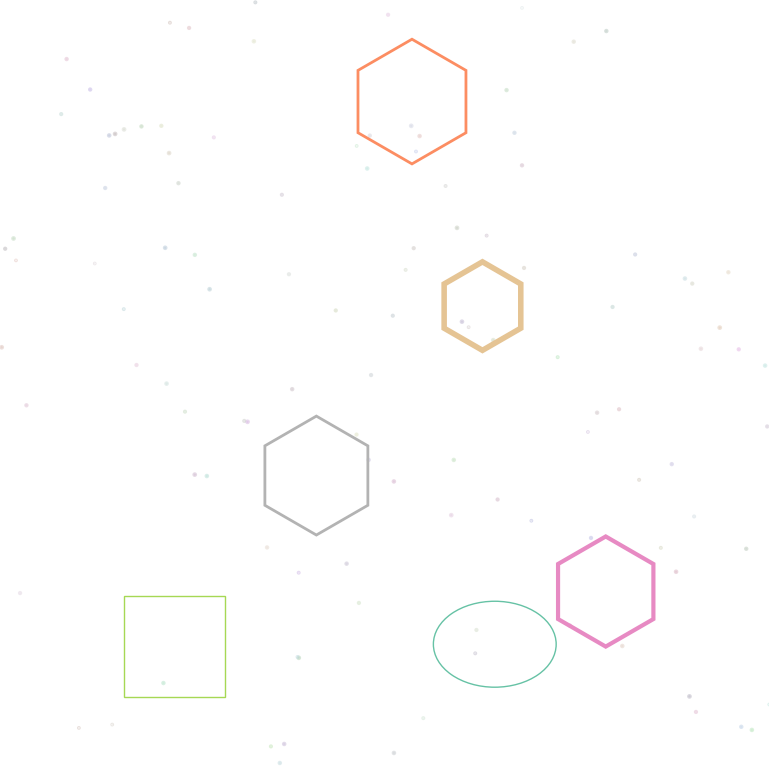[{"shape": "oval", "thickness": 0.5, "radius": 0.4, "center": [0.643, 0.163]}, {"shape": "hexagon", "thickness": 1, "radius": 0.4, "center": [0.535, 0.868]}, {"shape": "hexagon", "thickness": 1.5, "radius": 0.36, "center": [0.787, 0.232]}, {"shape": "square", "thickness": 0.5, "radius": 0.33, "center": [0.227, 0.161]}, {"shape": "hexagon", "thickness": 2, "radius": 0.29, "center": [0.627, 0.602]}, {"shape": "hexagon", "thickness": 1, "radius": 0.39, "center": [0.411, 0.382]}]